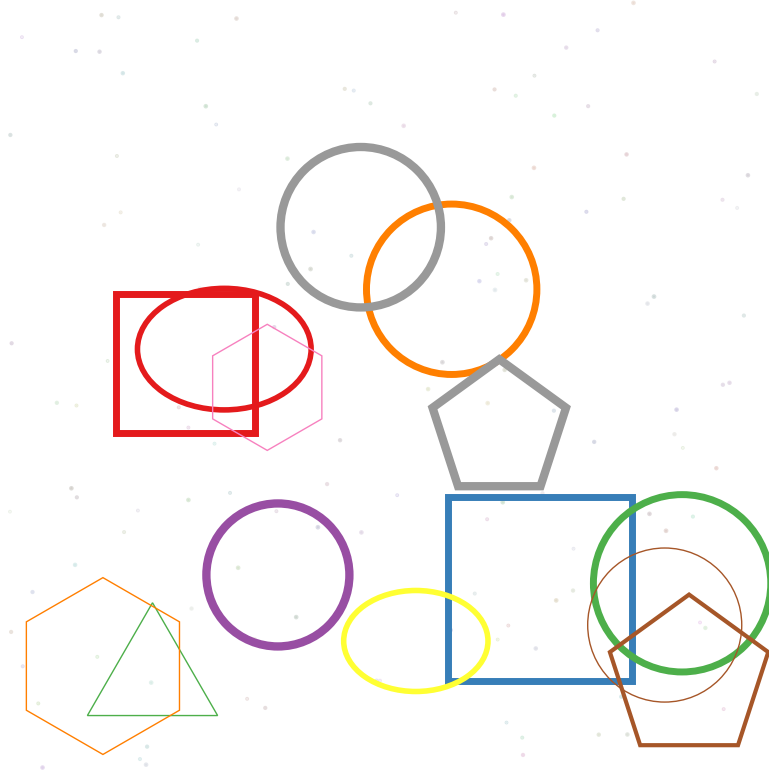[{"shape": "oval", "thickness": 2, "radius": 0.56, "center": [0.291, 0.547]}, {"shape": "square", "thickness": 2.5, "radius": 0.45, "center": [0.241, 0.528]}, {"shape": "square", "thickness": 2.5, "radius": 0.6, "center": [0.702, 0.235]}, {"shape": "circle", "thickness": 2.5, "radius": 0.58, "center": [0.886, 0.242]}, {"shape": "triangle", "thickness": 0.5, "radius": 0.49, "center": [0.198, 0.12]}, {"shape": "circle", "thickness": 3, "radius": 0.46, "center": [0.361, 0.253]}, {"shape": "circle", "thickness": 2.5, "radius": 0.55, "center": [0.587, 0.624]}, {"shape": "hexagon", "thickness": 0.5, "radius": 0.57, "center": [0.134, 0.135]}, {"shape": "oval", "thickness": 2, "radius": 0.47, "center": [0.54, 0.168]}, {"shape": "pentagon", "thickness": 1.5, "radius": 0.54, "center": [0.895, 0.12]}, {"shape": "circle", "thickness": 0.5, "radius": 0.5, "center": [0.863, 0.188]}, {"shape": "hexagon", "thickness": 0.5, "radius": 0.41, "center": [0.347, 0.497]}, {"shape": "pentagon", "thickness": 3, "radius": 0.46, "center": [0.648, 0.442]}, {"shape": "circle", "thickness": 3, "radius": 0.52, "center": [0.468, 0.705]}]